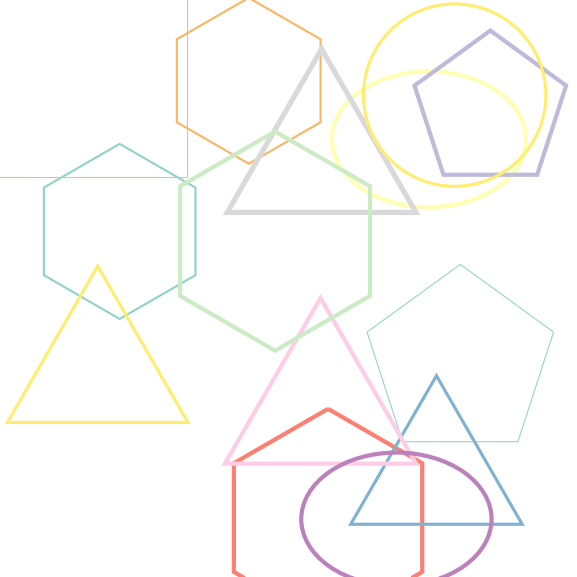[{"shape": "pentagon", "thickness": 0.5, "radius": 0.85, "center": [0.797, 0.372]}, {"shape": "hexagon", "thickness": 1, "radius": 0.76, "center": [0.207, 0.598]}, {"shape": "oval", "thickness": 2, "radius": 0.84, "center": [0.743, 0.758]}, {"shape": "pentagon", "thickness": 2, "radius": 0.69, "center": [0.849, 0.808]}, {"shape": "hexagon", "thickness": 2, "radius": 0.94, "center": [0.568, 0.103]}, {"shape": "triangle", "thickness": 1.5, "radius": 0.86, "center": [0.756, 0.177]}, {"shape": "hexagon", "thickness": 1, "radius": 0.72, "center": [0.431, 0.859]}, {"shape": "square", "thickness": 0.5, "radius": 0.86, "center": [0.152, 0.864]}, {"shape": "triangle", "thickness": 2, "radius": 0.96, "center": [0.555, 0.292]}, {"shape": "triangle", "thickness": 2.5, "radius": 0.94, "center": [0.557, 0.726]}, {"shape": "oval", "thickness": 2, "radius": 0.82, "center": [0.686, 0.1]}, {"shape": "hexagon", "thickness": 2, "radius": 0.95, "center": [0.476, 0.582]}, {"shape": "triangle", "thickness": 1.5, "radius": 0.9, "center": [0.169, 0.358]}, {"shape": "circle", "thickness": 1.5, "radius": 0.79, "center": [0.787, 0.834]}]